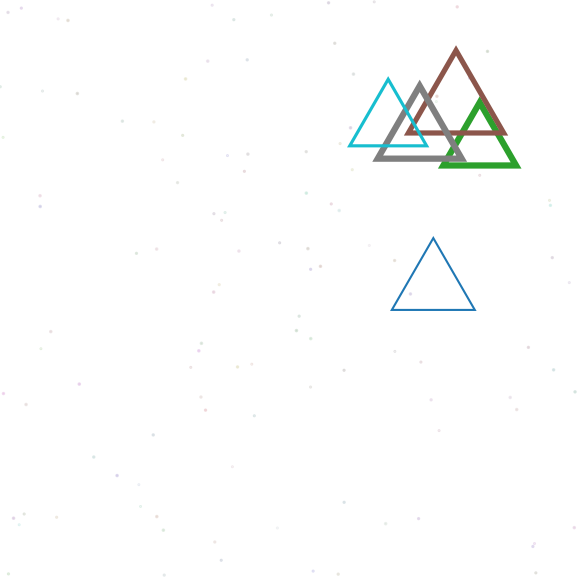[{"shape": "triangle", "thickness": 1, "radius": 0.41, "center": [0.75, 0.504]}, {"shape": "triangle", "thickness": 3, "radius": 0.36, "center": [0.831, 0.749]}, {"shape": "triangle", "thickness": 2.5, "radius": 0.48, "center": [0.79, 0.817]}, {"shape": "triangle", "thickness": 3, "radius": 0.42, "center": [0.727, 0.766]}, {"shape": "triangle", "thickness": 1.5, "radius": 0.38, "center": [0.672, 0.785]}]